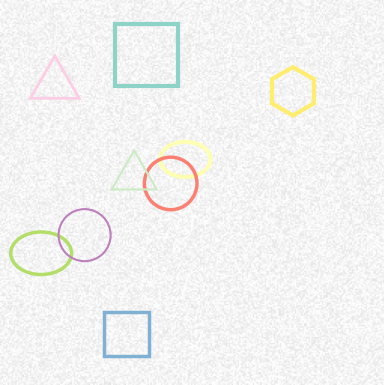[{"shape": "square", "thickness": 3, "radius": 0.4, "center": [0.38, 0.857]}, {"shape": "oval", "thickness": 3, "radius": 0.33, "center": [0.481, 0.586]}, {"shape": "circle", "thickness": 2.5, "radius": 0.34, "center": [0.443, 0.524]}, {"shape": "square", "thickness": 2.5, "radius": 0.29, "center": [0.328, 0.132]}, {"shape": "oval", "thickness": 2.5, "radius": 0.39, "center": [0.107, 0.342]}, {"shape": "triangle", "thickness": 2, "radius": 0.37, "center": [0.142, 0.781]}, {"shape": "circle", "thickness": 1.5, "radius": 0.34, "center": [0.22, 0.389]}, {"shape": "triangle", "thickness": 1.5, "radius": 0.34, "center": [0.349, 0.542]}, {"shape": "hexagon", "thickness": 3, "radius": 0.31, "center": [0.761, 0.763]}]